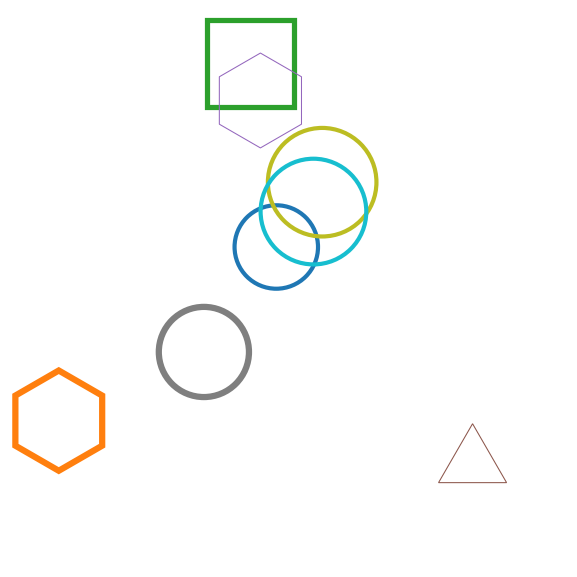[{"shape": "circle", "thickness": 2, "radius": 0.36, "center": [0.478, 0.571]}, {"shape": "hexagon", "thickness": 3, "radius": 0.43, "center": [0.102, 0.271]}, {"shape": "square", "thickness": 2.5, "radius": 0.38, "center": [0.434, 0.889]}, {"shape": "hexagon", "thickness": 0.5, "radius": 0.41, "center": [0.451, 0.825]}, {"shape": "triangle", "thickness": 0.5, "radius": 0.34, "center": [0.818, 0.197]}, {"shape": "circle", "thickness": 3, "radius": 0.39, "center": [0.353, 0.39]}, {"shape": "circle", "thickness": 2, "radius": 0.47, "center": [0.558, 0.684]}, {"shape": "circle", "thickness": 2, "radius": 0.46, "center": [0.543, 0.633]}]